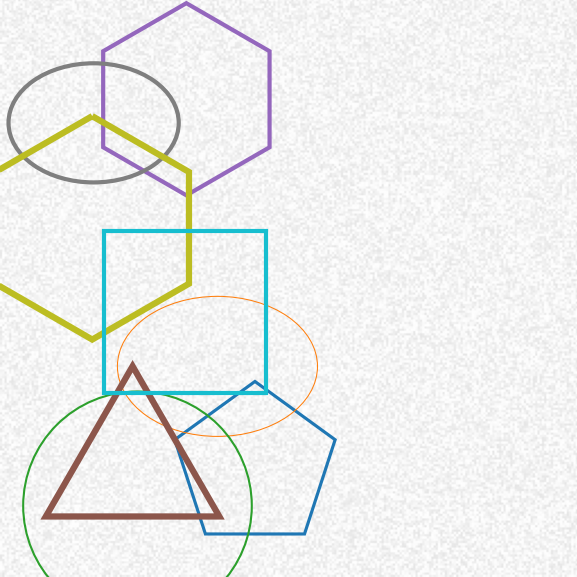[{"shape": "pentagon", "thickness": 1.5, "radius": 0.73, "center": [0.441, 0.193]}, {"shape": "oval", "thickness": 0.5, "radius": 0.87, "center": [0.377, 0.365]}, {"shape": "circle", "thickness": 1, "radius": 0.99, "center": [0.238, 0.123]}, {"shape": "hexagon", "thickness": 2, "radius": 0.83, "center": [0.323, 0.827]}, {"shape": "triangle", "thickness": 3, "radius": 0.87, "center": [0.23, 0.192]}, {"shape": "oval", "thickness": 2, "radius": 0.74, "center": [0.162, 0.786]}, {"shape": "hexagon", "thickness": 3, "radius": 0.97, "center": [0.16, 0.605]}, {"shape": "square", "thickness": 2, "radius": 0.7, "center": [0.32, 0.459]}]